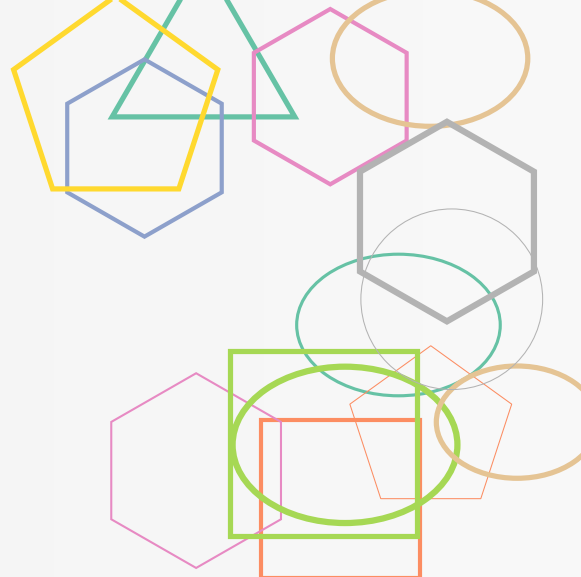[{"shape": "triangle", "thickness": 2.5, "radius": 0.91, "center": [0.35, 0.887]}, {"shape": "oval", "thickness": 1.5, "radius": 0.88, "center": [0.686, 0.436]}, {"shape": "square", "thickness": 2, "radius": 0.68, "center": [0.586, 0.135]}, {"shape": "pentagon", "thickness": 0.5, "radius": 0.73, "center": [0.741, 0.254]}, {"shape": "hexagon", "thickness": 2, "radius": 0.77, "center": [0.249, 0.743]}, {"shape": "hexagon", "thickness": 1, "radius": 0.84, "center": [0.337, 0.184]}, {"shape": "hexagon", "thickness": 2, "radius": 0.76, "center": [0.568, 0.832]}, {"shape": "oval", "thickness": 3, "radius": 0.97, "center": [0.594, 0.229]}, {"shape": "square", "thickness": 2.5, "radius": 0.8, "center": [0.557, 0.231]}, {"shape": "pentagon", "thickness": 2.5, "radius": 0.92, "center": [0.199, 0.821]}, {"shape": "oval", "thickness": 2.5, "radius": 0.69, "center": [0.89, 0.268]}, {"shape": "oval", "thickness": 2.5, "radius": 0.84, "center": [0.74, 0.898]}, {"shape": "hexagon", "thickness": 3, "radius": 0.86, "center": [0.769, 0.615]}, {"shape": "circle", "thickness": 0.5, "radius": 0.78, "center": [0.777, 0.481]}]